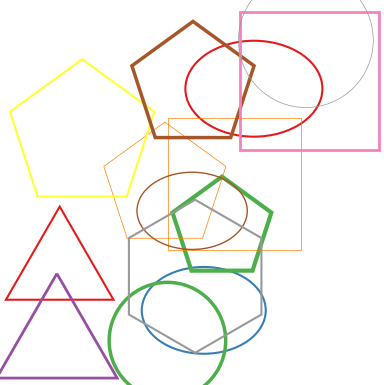[{"shape": "triangle", "thickness": 1.5, "radius": 0.81, "center": [0.155, 0.302]}, {"shape": "oval", "thickness": 1.5, "radius": 0.89, "center": [0.659, 0.77]}, {"shape": "oval", "thickness": 1.5, "radius": 0.81, "center": [0.529, 0.194]}, {"shape": "circle", "thickness": 2.5, "radius": 0.76, "center": [0.435, 0.115]}, {"shape": "pentagon", "thickness": 3, "radius": 0.67, "center": [0.577, 0.406]}, {"shape": "triangle", "thickness": 2, "radius": 0.9, "center": [0.148, 0.108]}, {"shape": "pentagon", "thickness": 0.5, "radius": 0.83, "center": [0.428, 0.516]}, {"shape": "square", "thickness": 0.5, "radius": 0.86, "center": [0.609, 0.522]}, {"shape": "pentagon", "thickness": 1.5, "radius": 0.99, "center": [0.213, 0.649]}, {"shape": "pentagon", "thickness": 2.5, "radius": 0.83, "center": [0.501, 0.778]}, {"shape": "oval", "thickness": 1, "radius": 0.72, "center": [0.499, 0.452]}, {"shape": "square", "thickness": 2, "radius": 0.9, "center": [0.803, 0.79]}, {"shape": "circle", "thickness": 0.5, "radius": 0.88, "center": [0.794, 0.896]}, {"shape": "hexagon", "thickness": 1.5, "radius": 0.99, "center": [0.507, 0.282]}]